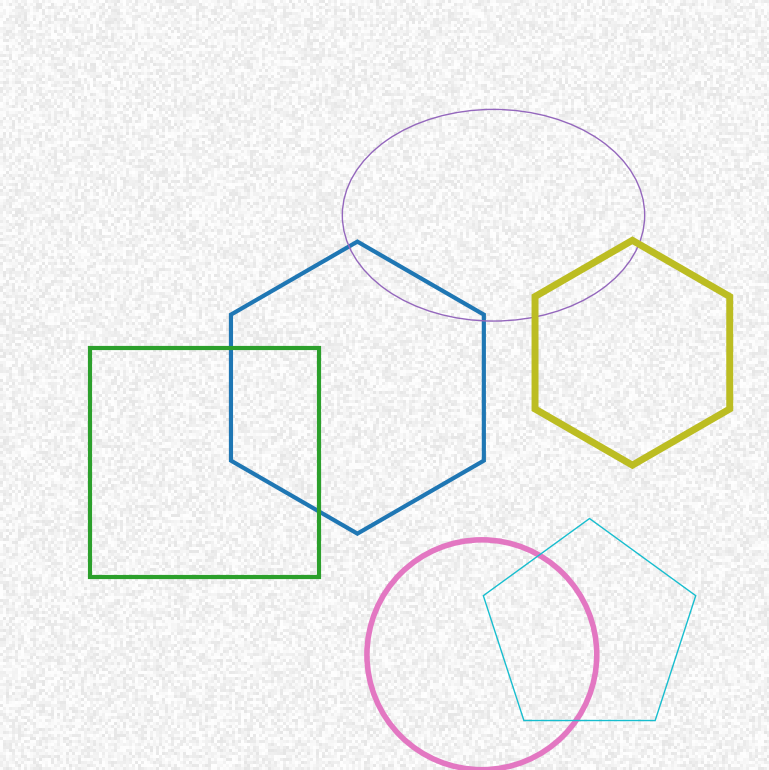[{"shape": "hexagon", "thickness": 1.5, "radius": 0.95, "center": [0.464, 0.497]}, {"shape": "square", "thickness": 1.5, "radius": 0.74, "center": [0.266, 0.4]}, {"shape": "oval", "thickness": 0.5, "radius": 0.98, "center": [0.641, 0.72]}, {"shape": "circle", "thickness": 2, "radius": 0.75, "center": [0.626, 0.15]}, {"shape": "hexagon", "thickness": 2.5, "radius": 0.73, "center": [0.821, 0.542]}, {"shape": "pentagon", "thickness": 0.5, "radius": 0.73, "center": [0.766, 0.182]}]